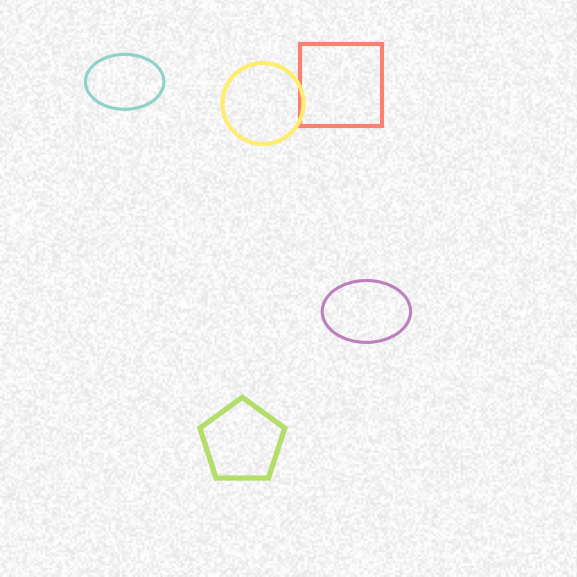[{"shape": "oval", "thickness": 1.5, "radius": 0.34, "center": [0.216, 0.857]}, {"shape": "square", "thickness": 2, "radius": 0.36, "center": [0.59, 0.852]}, {"shape": "pentagon", "thickness": 2.5, "radius": 0.39, "center": [0.42, 0.234]}, {"shape": "oval", "thickness": 1.5, "radius": 0.38, "center": [0.634, 0.46]}, {"shape": "circle", "thickness": 2, "radius": 0.35, "center": [0.455, 0.82]}]